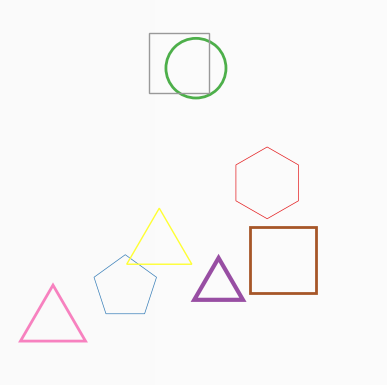[{"shape": "hexagon", "thickness": 0.5, "radius": 0.47, "center": [0.689, 0.525]}, {"shape": "pentagon", "thickness": 0.5, "radius": 0.42, "center": [0.323, 0.254]}, {"shape": "circle", "thickness": 2, "radius": 0.39, "center": [0.506, 0.823]}, {"shape": "triangle", "thickness": 3, "radius": 0.36, "center": [0.564, 0.258]}, {"shape": "triangle", "thickness": 1, "radius": 0.49, "center": [0.411, 0.362]}, {"shape": "square", "thickness": 2, "radius": 0.43, "center": [0.73, 0.325]}, {"shape": "triangle", "thickness": 2, "radius": 0.48, "center": [0.137, 0.163]}, {"shape": "square", "thickness": 1, "radius": 0.39, "center": [0.462, 0.836]}]